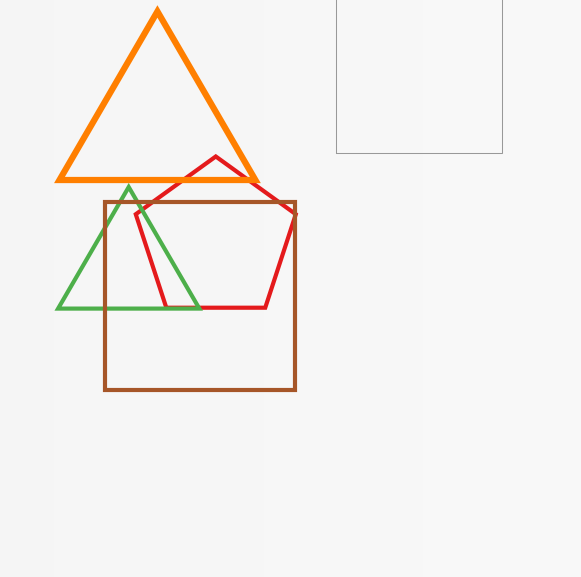[{"shape": "pentagon", "thickness": 2, "radius": 0.72, "center": [0.371, 0.583]}, {"shape": "triangle", "thickness": 2, "radius": 0.7, "center": [0.221, 0.535]}, {"shape": "triangle", "thickness": 3, "radius": 0.97, "center": [0.271, 0.785]}, {"shape": "square", "thickness": 2, "radius": 0.82, "center": [0.344, 0.486]}, {"shape": "square", "thickness": 0.5, "radius": 0.71, "center": [0.72, 0.877]}]